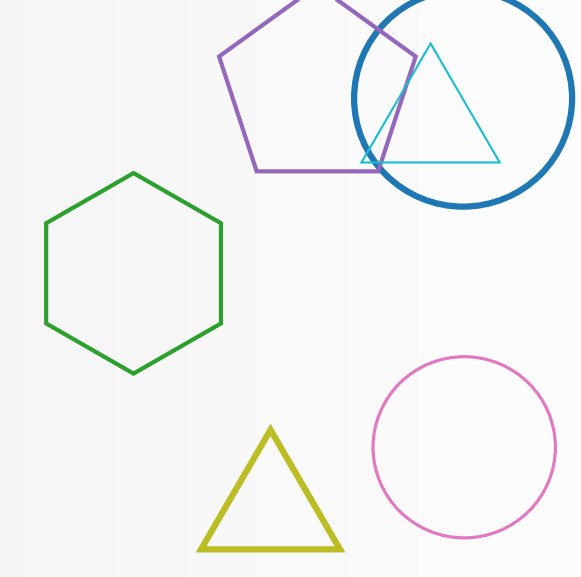[{"shape": "circle", "thickness": 3, "radius": 0.94, "center": [0.797, 0.829]}, {"shape": "hexagon", "thickness": 2, "radius": 0.87, "center": [0.23, 0.526]}, {"shape": "pentagon", "thickness": 2, "radius": 0.89, "center": [0.546, 0.846]}, {"shape": "circle", "thickness": 1.5, "radius": 0.78, "center": [0.799, 0.225]}, {"shape": "triangle", "thickness": 3, "radius": 0.69, "center": [0.465, 0.117]}, {"shape": "triangle", "thickness": 1, "radius": 0.69, "center": [0.741, 0.786]}]